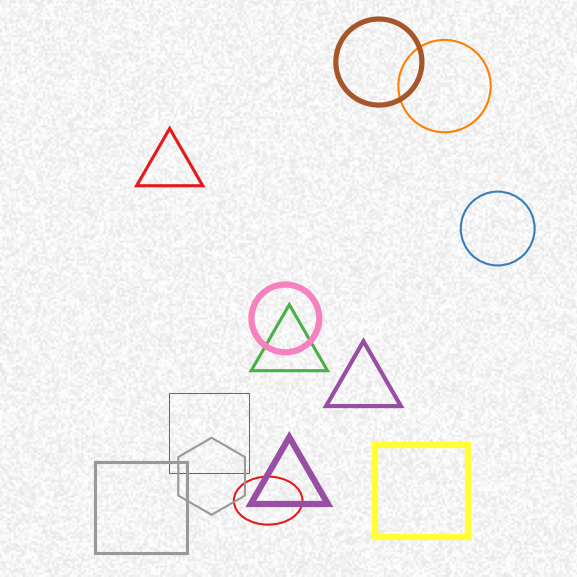[{"shape": "oval", "thickness": 1, "radius": 0.3, "center": [0.464, 0.132]}, {"shape": "triangle", "thickness": 1.5, "radius": 0.33, "center": [0.294, 0.711]}, {"shape": "circle", "thickness": 1, "radius": 0.32, "center": [0.862, 0.603]}, {"shape": "triangle", "thickness": 1.5, "radius": 0.38, "center": [0.501, 0.395]}, {"shape": "triangle", "thickness": 3, "radius": 0.39, "center": [0.501, 0.165]}, {"shape": "triangle", "thickness": 2, "radius": 0.37, "center": [0.629, 0.333]}, {"shape": "circle", "thickness": 1, "radius": 0.4, "center": [0.77, 0.85]}, {"shape": "square", "thickness": 3, "radius": 0.4, "center": [0.73, 0.149]}, {"shape": "circle", "thickness": 2.5, "radius": 0.37, "center": [0.656, 0.892]}, {"shape": "square", "thickness": 0.5, "radius": 0.35, "center": [0.362, 0.249]}, {"shape": "circle", "thickness": 3, "radius": 0.29, "center": [0.494, 0.448]}, {"shape": "square", "thickness": 1.5, "radius": 0.4, "center": [0.244, 0.12]}, {"shape": "hexagon", "thickness": 1, "radius": 0.33, "center": [0.366, 0.174]}]